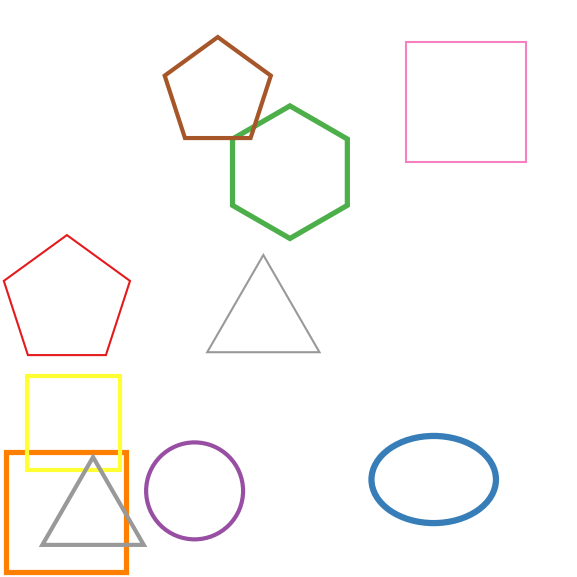[{"shape": "pentagon", "thickness": 1, "radius": 0.57, "center": [0.116, 0.477]}, {"shape": "oval", "thickness": 3, "radius": 0.54, "center": [0.751, 0.169]}, {"shape": "hexagon", "thickness": 2.5, "radius": 0.57, "center": [0.502, 0.701]}, {"shape": "circle", "thickness": 2, "radius": 0.42, "center": [0.337, 0.149]}, {"shape": "square", "thickness": 2.5, "radius": 0.52, "center": [0.114, 0.112]}, {"shape": "square", "thickness": 2, "radius": 0.41, "center": [0.127, 0.267]}, {"shape": "pentagon", "thickness": 2, "radius": 0.48, "center": [0.377, 0.838]}, {"shape": "square", "thickness": 1, "radius": 0.52, "center": [0.807, 0.822]}, {"shape": "triangle", "thickness": 1, "radius": 0.56, "center": [0.456, 0.445]}, {"shape": "triangle", "thickness": 2, "radius": 0.51, "center": [0.161, 0.106]}]